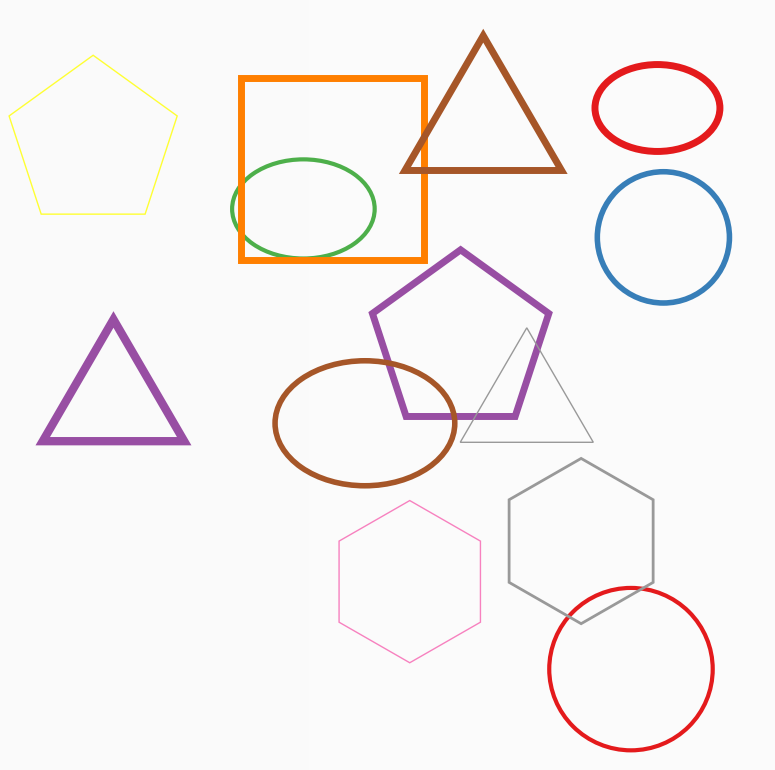[{"shape": "oval", "thickness": 2.5, "radius": 0.4, "center": [0.848, 0.86]}, {"shape": "circle", "thickness": 1.5, "radius": 0.53, "center": [0.814, 0.131]}, {"shape": "circle", "thickness": 2, "radius": 0.43, "center": [0.856, 0.692]}, {"shape": "oval", "thickness": 1.5, "radius": 0.46, "center": [0.391, 0.729]}, {"shape": "triangle", "thickness": 3, "radius": 0.53, "center": [0.146, 0.48]}, {"shape": "pentagon", "thickness": 2.5, "radius": 0.6, "center": [0.594, 0.556]}, {"shape": "square", "thickness": 2.5, "radius": 0.59, "center": [0.429, 0.781]}, {"shape": "pentagon", "thickness": 0.5, "radius": 0.57, "center": [0.12, 0.814]}, {"shape": "triangle", "thickness": 2.5, "radius": 0.58, "center": [0.624, 0.837]}, {"shape": "oval", "thickness": 2, "radius": 0.58, "center": [0.471, 0.45]}, {"shape": "hexagon", "thickness": 0.5, "radius": 0.53, "center": [0.529, 0.245]}, {"shape": "hexagon", "thickness": 1, "radius": 0.54, "center": [0.75, 0.297]}, {"shape": "triangle", "thickness": 0.5, "radius": 0.5, "center": [0.68, 0.475]}]